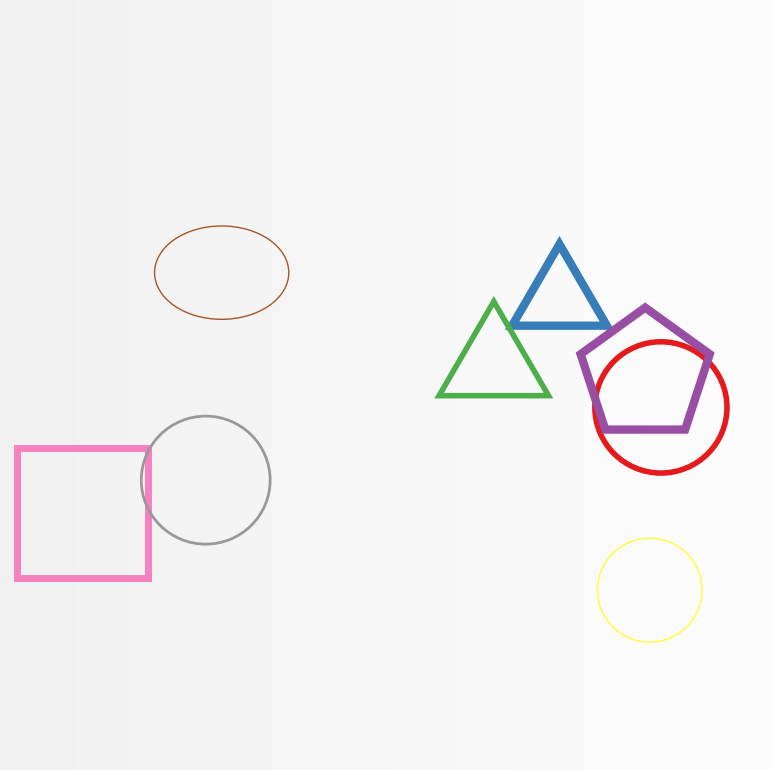[{"shape": "circle", "thickness": 2, "radius": 0.43, "center": [0.853, 0.471]}, {"shape": "triangle", "thickness": 3, "radius": 0.35, "center": [0.722, 0.612]}, {"shape": "triangle", "thickness": 2, "radius": 0.41, "center": [0.637, 0.527]}, {"shape": "pentagon", "thickness": 3, "radius": 0.44, "center": [0.832, 0.513]}, {"shape": "circle", "thickness": 0.5, "radius": 0.34, "center": [0.838, 0.234]}, {"shape": "oval", "thickness": 0.5, "radius": 0.43, "center": [0.286, 0.646]}, {"shape": "square", "thickness": 2.5, "radius": 0.42, "center": [0.106, 0.334]}, {"shape": "circle", "thickness": 1, "radius": 0.42, "center": [0.265, 0.376]}]